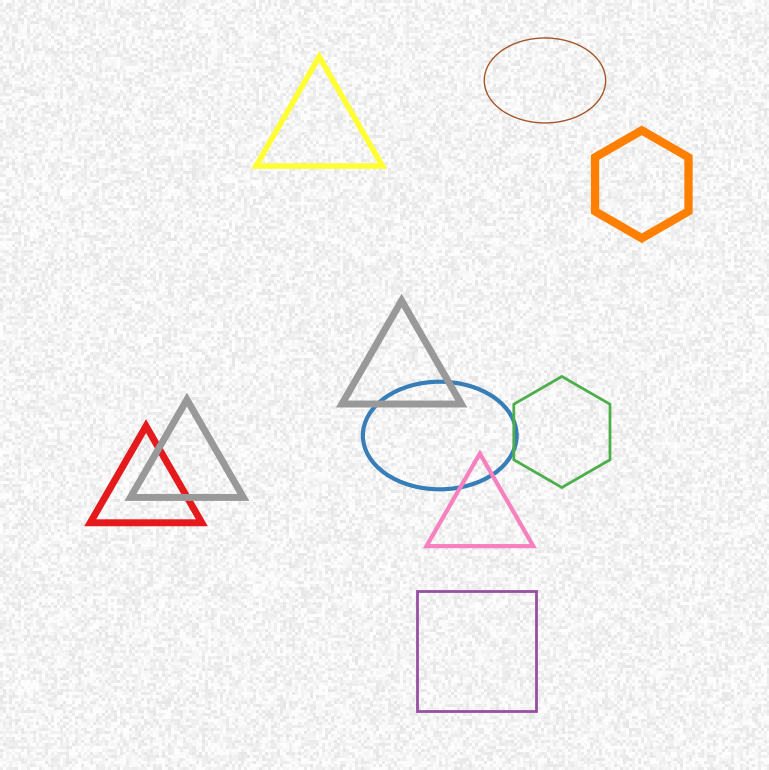[{"shape": "triangle", "thickness": 2.5, "radius": 0.42, "center": [0.19, 0.363]}, {"shape": "oval", "thickness": 1.5, "radius": 0.5, "center": [0.571, 0.434]}, {"shape": "hexagon", "thickness": 1, "radius": 0.36, "center": [0.73, 0.439]}, {"shape": "square", "thickness": 1, "radius": 0.39, "center": [0.618, 0.155]}, {"shape": "hexagon", "thickness": 3, "radius": 0.35, "center": [0.833, 0.761]}, {"shape": "triangle", "thickness": 2, "radius": 0.47, "center": [0.415, 0.832]}, {"shape": "oval", "thickness": 0.5, "radius": 0.39, "center": [0.708, 0.896]}, {"shape": "triangle", "thickness": 1.5, "radius": 0.4, "center": [0.623, 0.331]}, {"shape": "triangle", "thickness": 2.5, "radius": 0.45, "center": [0.522, 0.52]}, {"shape": "triangle", "thickness": 2.5, "radius": 0.42, "center": [0.243, 0.396]}]